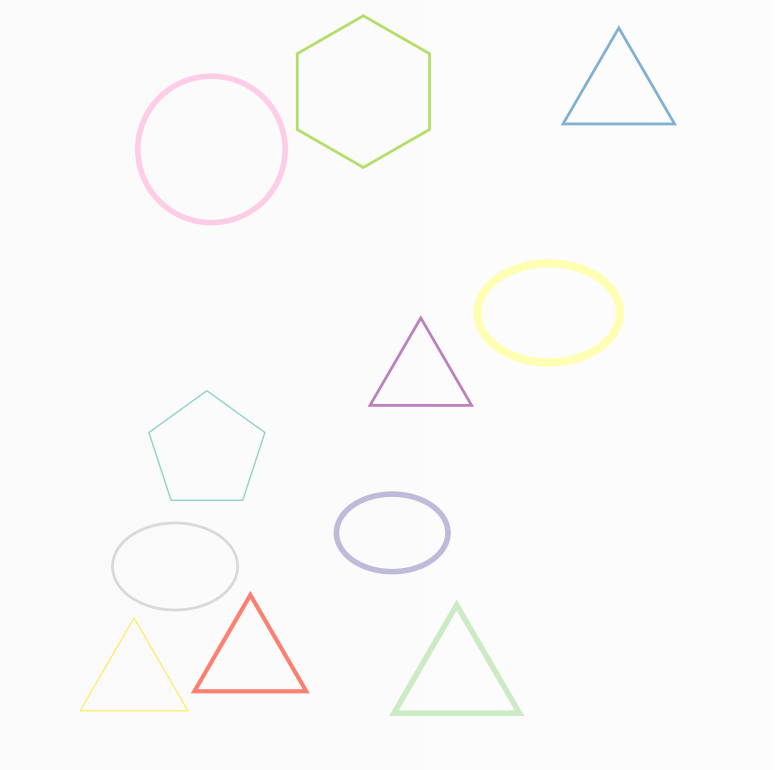[{"shape": "pentagon", "thickness": 0.5, "radius": 0.39, "center": [0.267, 0.414]}, {"shape": "oval", "thickness": 3, "radius": 0.46, "center": [0.708, 0.594]}, {"shape": "oval", "thickness": 2, "radius": 0.36, "center": [0.506, 0.308]}, {"shape": "triangle", "thickness": 1.5, "radius": 0.42, "center": [0.323, 0.144]}, {"shape": "triangle", "thickness": 1, "radius": 0.42, "center": [0.798, 0.881]}, {"shape": "hexagon", "thickness": 1, "radius": 0.49, "center": [0.469, 0.881]}, {"shape": "circle", "thickness": 2, "radius": 0.48, "center": [0.273, 0.806]}, {"shape": "oval", "thickness": 1, "radius": 0.4, "center": [0.226, 0.264]}, {"shape": "triangle", "thickness": 1, "radius": 0.38, "center": [0.543, 0.511]}, {"shape": "triangle", "thickness": 2, "radius": 0.47, "center": [0.589, 0.121]}, {"shape": "triangle", "thickness": 0.5, "radius": 0.4, "center": [0.173, 0.117]}]